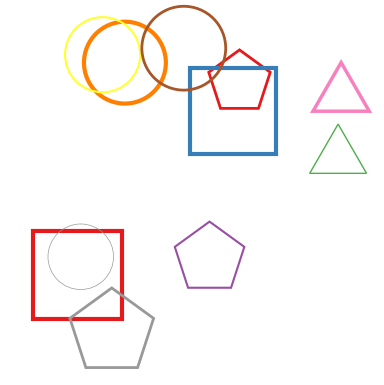[{"shape": "pentagon", "thickness": 2, "radius": 0.42, "center": [0.622, 0.786]}, {"shape": "square", "thickness": 3, "radius": 0.57, "center": [0.202, 0.285]}, {"shape": "square", "thickness": 3, "radius": 0.56, "center": [0.606, 0.713]}, {"shape": "triangle", "thickness": 1, "radius": 0.43, "center": [0.878, 0.592]}, {"shape": "pentagon", "thickness": 1.5, "radius": 0.47, "center": [0.544, 0.329]}, {"shape": "circle", "thickness": 3, "radius": 0.53, "center": [0.324, 0.837]}, {"shape": "circle", "thickness": 1.5, "radius": 0.49, "center": [0.267, 0.858]}, {"shape": "circle", "thickness": 2, "radius": 0.54, "center": [0.477, 0.875]}, {"shape": "triangle", "thickness": 2.5, "radius": 0.42, "center": [0.886, 0.753]}, {"shape": "pentagon", "thickness": 2, "radius": 0.57, "center": [0.29, 0.138]}, {"shape": "circle", "thickness": 0.5, "radius": 0.43, "center": [0.21, 0.333]}]